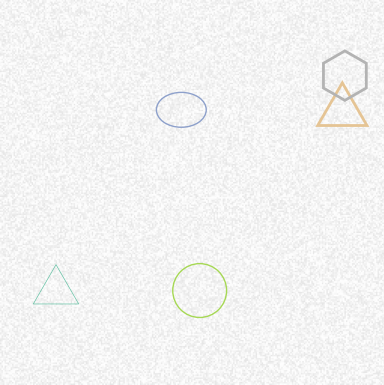[{"shape": "triangle", "thickness": 0.5, "radius": 0.34, "center": [0.145, 0.245]}, {"shape": "oval", "thickness": 1, "radius": 0.32, "center": [0.471, 0.715]}, {"shape": "circle", "thickness": 1, "radius": 0.35, "center": [0.519, 0.245]}, {"shape": "triangle", "thickness": 2, "radius": 0.37, "center": [0.889, 0.711]}, {"shape": "hexagon", "thickness": 2, "radius": 0.32, "center": [0.896, 0.804]}]